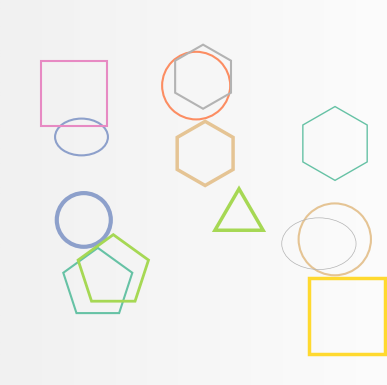[{"shape": "hexagon", "thickness": 1, "radius": 0.48, "center": [0.865, 0.627]}, {"shape": "pentagon", "thickness": 1.5, "radius": 0.47, "center": [0.252, 0.263]}, {"shape": "circle", "thickness": 1.5, "radius": 0.44, "center": [0.506, 0.778]}, {"shape": "oval", "thickness": 1.5, "radius": 0.34, "center": [0.21, 0.644]}, {"shape": "circle", "thickness": 3, "radius": 0.35, "center": [0.216, 0.429]}, {"shape": "square", "thickness": 1.5, "radius": 0.42, "center": [0.191, 0.758]}, {"shape": "triangle", "thickness": 2.5, "radius": 0.36, "center": [0.617, 0.438]}, {"shape": "pentagon", "thickness": 2, "radius": 0.48, "center": [0.292, 0.295]}, {"shape": "square", "thickness": 2.5, "radius": 0.49, "center": [0.895, 0.179]}, {"shape": "hexagon", "thickness": 2.5, "radius": 0.42, "center": [0.529, 0.602]}, {"shape": "circle", "thickness": 1.5, "radius": 0.47, "center": [0.864, 0.378]}, {"shape": "hexagon", "thickness": 1.5, "radius": 0.42, "center": [0.524, 0.801]}, {"shape": "oval", "thickness": 0.5, "radius": 0.48, "center": [0.823, 0.367]}]